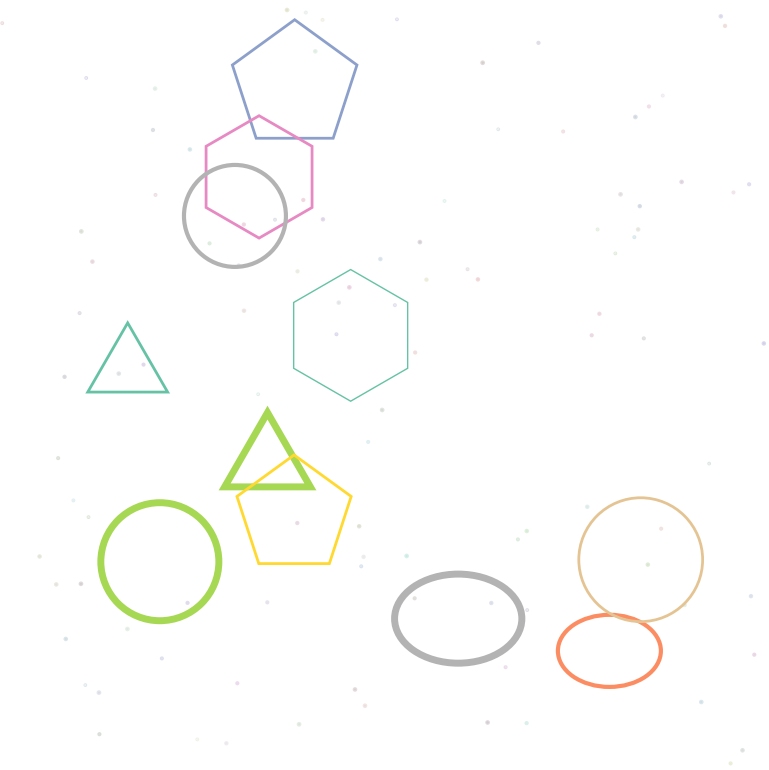[{"shape": "triangle", "thickness": 1, "radius": 0.3, "center": [0.166, 0.521]}, {"shape": "hexagon", "thickness": 0.5, "radius": 0.43, "center": [0.455, 0.564]}, {"shape": "oval", "thickness": 1.5, "radius": 0.33, "center": [0.791, 0.155]}, {"shape": "pentagon", "thickness": 1, "radius": 0.43, "center": [0.383, 0.889]}, {"shape": "hexagon", "thickness": 1, "radius": 0.4, "center": [0.336, 0.77]}, {"shape": "triangle", "thickness": 2.5, "radius": 0.32, "center": [0.347, 0.4]}, {"shape": "circle", "thickness": 2.5, "radius": 0.38, "center": [0.208, 0.271]}, {"shape": "pentagon", "thickness": 1, "radius": 0.39, "center": [0.382, 0.331]}, {"shape": "circle", "thickness": 1, "radius": 0.4, "center": [0.832, 0.273]}, {"shape": "oval", "thickness": 2.5, "radius": 0.41, "center": [0.595, 0.197]}, {"shape": "circle", "thickness": 1.5, "radius": 0.33, "center": [0.305, 0.72]}]